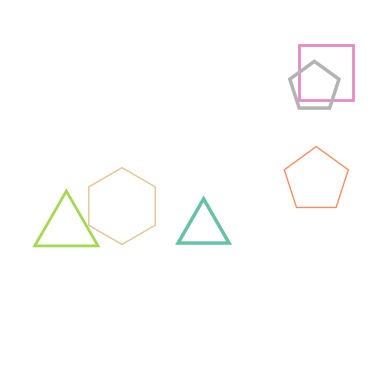[{"shape": "triangle", "thickness": 2.5, "radius": 0.38, "center": [0.529, 0.407]}, {"shape": "pentagon", "thickness": 1, "radius": 0.44, "center": [0.822, 0.532]}, {"shape": "square", "thickness": 2, "radius": 0.36, "center": [0.847, 0.812]}, {"shape": "triangle", "thickness": 2, "radius": 0.47, "center": [0.172, 0.409]}, {"shape": "hexagon", "thickness": 1, "radius": 0.5, "center": [0.317, 0.465]}, {"shape": "pentagon", "thickness": 2.5, "radius": 0.34, "center": [0.817, 0.774]}]